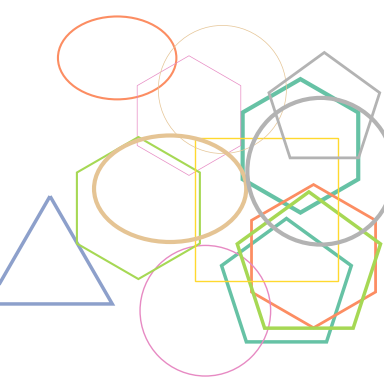[{"shape": "pentagon", "thickness": 2.5, "radius": 0.89, "center": [0.744, 0.255]}, {"shape": "hexagon", "thickness": 3, "radius": 0.87, "center": [0.78, 0.621]}, {"shape": "oval", "thickness": 1.5, "radius": 0.77, "center": [0.304, 0.85]}, {"shape": "hexagon", "thickness": 2, "radius": 0.93, "center": [0.814, 0.335]}, {"shape": "triangle", "thickness": 2.5, "radius": 0.93, "center": [0.13, 0.304]}, {"shape": "hexagon", "thickness": 0.5, "radius": 0.78, "center": [0.491, 0.7]}, {"shape": "circle", "thickness": 1, "radius": 0.85, "center": [0.533, 0.193]}, {"shape": "pentagon", "thickness": 2.5, "radius": 0.98, "center": [0.802, 0.306]}, {"shape": "hexagon", "thickness": 1.5, "radius": 0.92, "center": [0.359, 0.46]}, {"shape": "square", "thickness": 1, "radius": 0.93, "center": [0.692, 0.457]}, {"shape": "oval", "thickness": 3, "radius": 0.99, "center": [0.442, 0.51]}, {"shape": "circle", "thickness": 0.5, "radius": 0.83, "center": [0.578, 0.768]}, {"shape": "circle", "thickness": 3, "radius": 0.95, "center": [0.833, 0.555]}, {"shape": "pentagon", "thickness": 2, "radius": 0.76, "center": [0.842, 0.712]}]